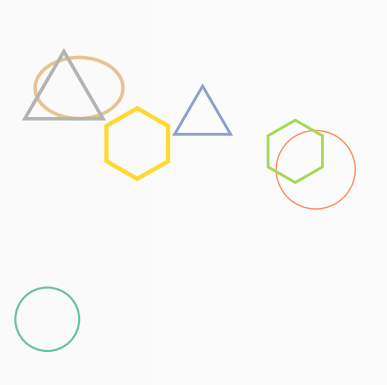[{"shape": "circle", "thickness": 1.5, "radius": 0.41, "center": [0.122, 0.171]}, {"shape": "circle", "thickness": 1, "radius": 0.51, "center": [0.815, 0.559]}, {"shape": "triangle", "thickness": 2, "radius": 0.42, "center": [0.523, 0.693]}, {"shape": "hexagon", "thickness": 2, "radius": 0.4, "center": [0.762, 0.607]}, {"shape": "hexagon", "thickness": 3, "radius": 0.46, "center": [0.354, 0.627]}, {"shape": "oval", "thickness": 2.5, "radius": 0.57, "center": [0.204, 0.771]}, {"shape": "triangle", "thickness": 2.5, "radius": 0.58, "center": [0.165, 0.75]}]